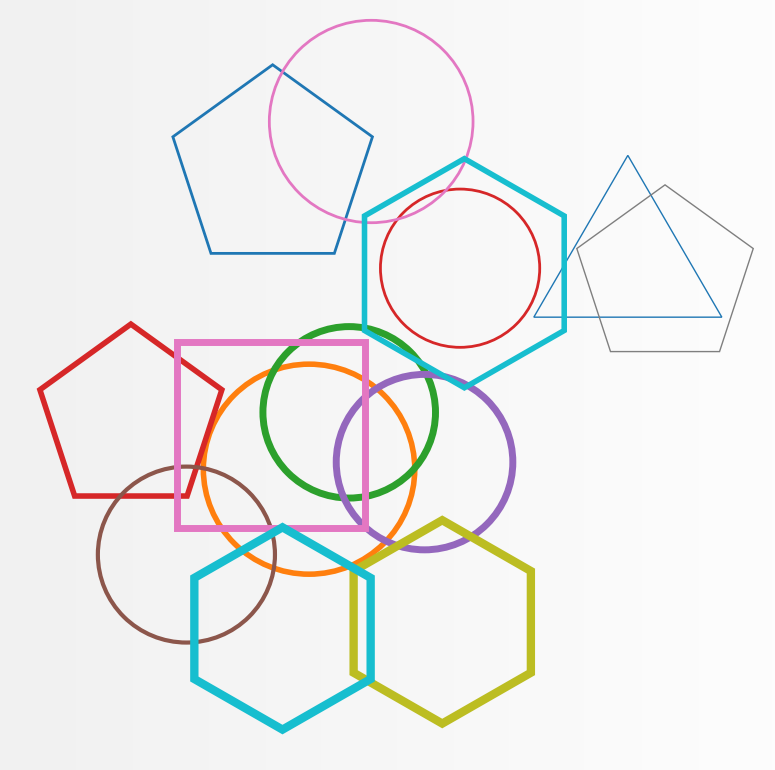[{"shape": "pentagon", "thickness": 1, "radius": 0.68, "center": [0.352, 0.78]}, {"shape": "triangle", "thickness": 0.5, "radius": 0.7, "center": [0.81, 0.658]}, {"shape": "circle", "thickness": 2, "radius": 0.68, "center": [0.399, 0.391]}, {"shape": "circle", "thickness": 2.5, "radius": 0.56, "center": [0.451, 0.465]}, {"shape": "pentagon", "thickness": 2, "radius": 0.62, "center": [0.169, 0.456]}, {"shape": "circle", "thickness": 1, "radius": 0.51, "center": [0.594, 0.652]}, {"shape": "circle", "thickness": 2.5, "radius": 0.57, "center": [0.548, 0.4]}, {"shape": "circle", "thickness": 1.5, "radius": 0.57, "center": [0.241, 0.28]}, {"shape": "circle", "thickness": 1, "radius": 0.66, "center": [0.479, 0.842]}, {"shape": "square", "thickness": 2.5, "radius": 0.61, "center": [0.349, 0.435]}, {"shape": "pentagon", "thickness": 0.5, "radius": 0.6, "center": [0.858, 0.64]}, {"shape": "hexagon", "thickness": 3, "radius": 0.66, "center": [0.571, 0.192]}, {"shape": "hexagon", "thickness": 2, "radius": 0.74, "center": [0.599, 0.645]}, {"shape": "hexagon", "thickness": 3, "radius": 0.66, "center": [0.365, 0.184]}]